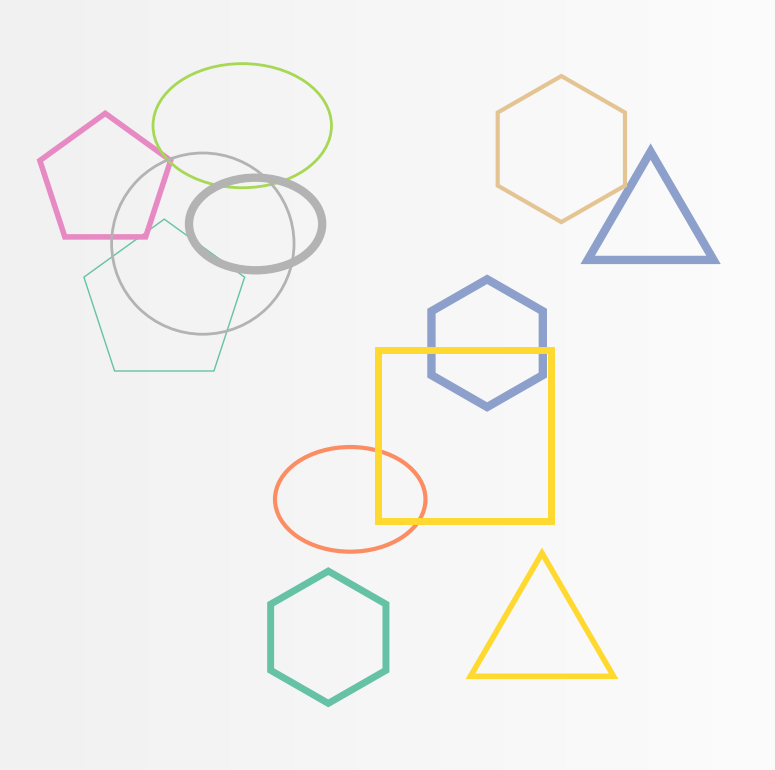[{"shape": "pentagon", "thickness": 0.5, "radius": 0.55, "center": [0.212, 0.606]}, {"shape": "hexagon", "thickness": 2.5, "radius": 0.43, "center": [0.424, 0.172]}, {"shape": "oval", "thickness": 1.5, "radius": 0.49, "center": [0.452, 0.351]}, {"shape": "triangle", "thickness": 3, "radius": 0.47, "center": [0.84, 0.709]}, {"shape": "hexagon", "thickness": 3, "radius": 0.41, "center": [0.629, 0.554]}, {"shape": "pentagon", "thickness": 2, "radius": 0.44, "center": [0.136, 0.764]}, {"shape": "oval", "thickness": 1, "radius": 0.58, "center": [0.313, 0.837]}, {"shape": "square", "thickness": 2.5, "radius": 0.56, "center": [0.599, 0.434]}, {"shape": "triangle", "thickness": 2, "radius": 0.53, "center": [0.699, 0.175]}, {"shape": "hexagon", "thickness": 1.5, "radius": 0.47, "center": [0.724, 0.806]}, {"shape": "circle", "thickness": 1, "radius": 0.59, "center": [0.262, 0.684]}, {"shape": "oval", "thickness": 3, "radius": 0.43, "center": [0.33, 0.709]}]